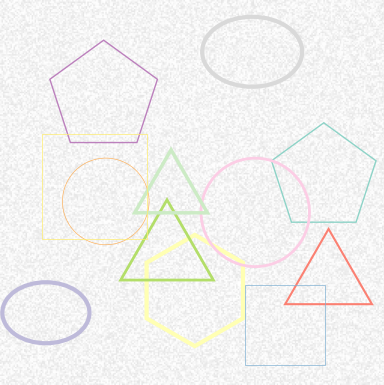[{"shape": "pentagon", "thickness": 1, "radius": 0.71, "center": [0.841, 0.538]}, {"shape": "hexagon", "thickness": 3, "radius": 0.72, "center": [0.506, 0.245]}, {"shape": "oval", "thickness": 3, "radius": 0.57, "center": [0.119, 0.188]}, {"shape": "triangle", "thickness": 1.5, "radius": 0.65, "center": [0.853, 0.275]}, {"shape": "square", "thickness": 0.5, "radius": 0.52, "center": [0.74, 0.155]}, {"shape": "circle", "thickness": 0.5, "radius": 0.56, "center": [0.275, 0.477]}, {"shape": "triangle", "thickness": 2, "radius": 0.69, "center": [0.434, 0.342]}, {"shape": "circle", "thickness": 2, "radius": 0.7, "center": [0.663, 0.448]}, {"shape": "oval", "thickness": 3, "radius": 0.65, "center": [0.655, 0.866]}, {"shape": "pentagon", "thickness": 1, "radius": 0.73, "center": [0.269, 0.749]}, {"shape": "triangle", "thickness": 2.5, "radius": 0.55, "center": [0.444, 0.502]}, {"shape": "square", "thickness": 0.5, "radius": 0.68, "center": [0.246, 0.515]}]